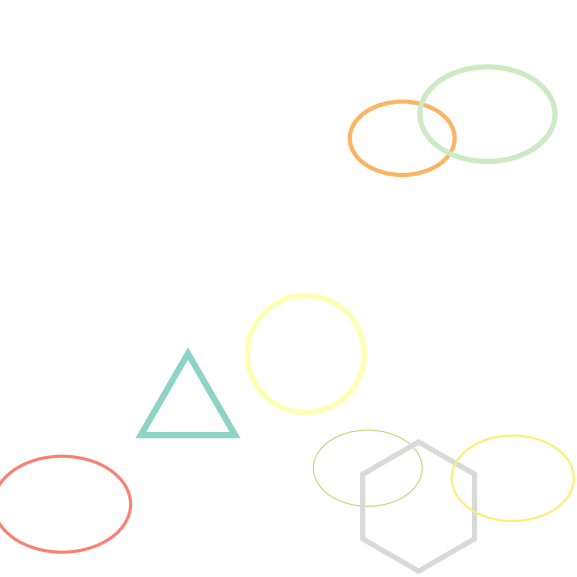[{"shape": "triangle", "thickness": 3, "radius": 0.47, "center": [0.325, 0.293]}, {"shape": "circle", "thickness": 2.5, "radius": 0.51, "center": [0.53, 0.386]}, {"shape": "oval", "thickness": 1.5, "radius": 0.59, "center": [0.107, 0.126]}, {"shape": "oval", "thickness": 2, "radius": 0.45, "center": [0.697, 0.76]}, {"shape": "oval", "thickness": 0.5, "radius": 0.47, "center": [0.637, 0.188]}, {"shape": "hexagon", "thickness": 2.5, "radius": 0.56, "center": [0.725, 0.122]}, {"shape": "oval", "thickness": 2.5, "radius": 0.58, "center": [0.844, 0.801]}, {"shape": "oval", "thickness": 1, "radius": 0.53, "center": [0.888, 0.171]}]